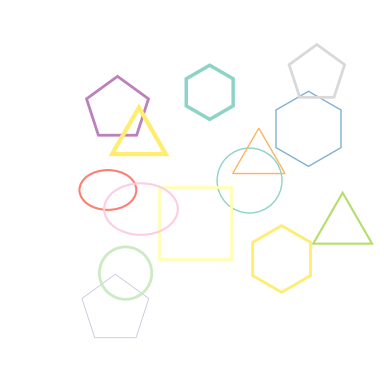[{"shape": "hexagon", "thickness": 2.5, "radius": 0.35, "center": [0.545, 0.76]}, {"shape": "circle", "thickness": 1, "radius": 0.42, "center": [0.648, 0.531]}, {"shape": "square", "thickness": 2, "radius": 0.46, "center": [0.506, 0.421]}, {"shape": "pentagon", "thickness": 0.5, "radius": 0.46, "center": [0.3, 0.197]}, {"shape": "oval", "thickness": 1.5, "radius": 0.37, "center": [0.28, 0.507]}, {"shape": "hexagon", "thickness": 1, "radius": 0.49, "center": [0.801, 0.665]}, {"shape": "triangle", "thickness": 1, "radius": 0.39, "center": [0.672, 0.589]}, {"shape": "triangle", "thickness": 1.5, "radius": 0.44, "center": [0.89, 0.411]}, {"shape": "oval", "thickness": 1.5, "radius": 0.48, "center": [0.366, 0.457]}, {"shape": "pentagon", "thickness": 2, "radius": 0.38, "center": [0.823, 0.809]}, {"shape": "pentagon", "thickness": 2, "radius": 0.42, "center": [0.305, 0.717]}, {"shape": "circle", "thickness": 2, "radius": 0.34, "center": [0.326, 0.291]}, {"shape": "triangle", "thickness": 3, "radius": 0.4, "center": [0.361, 0.64]}, {"shape": "hexagon", "thickness": 2, "radius": 0.43, "center": [0.731, 0.327]}]